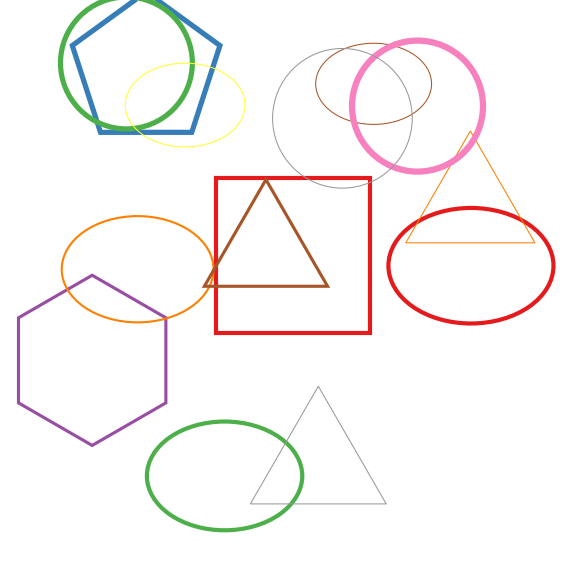[{"shape": "square", "thickness": 2, "radius": 0.67, "center": [0.507, 0.556]}, {"shape": "oval", "thickness": 2, "radius": 0.71, "center": [0.815, 0.539]}, {"shape": "pentagon", "thickness": 2.5, "radius": 0.67, "center": [0.253, 0.879]}, {"shape": "circle", "thickness": 2.5, "radius": 0.57, "center": [0.219, 0.89]}, {"shape": "oval", "thickness": 2, "radius": 0.67, "center": [0.389, 0.175]}, {"shape": "hexagon", "thickness": 1.5, "radius": 0.74, "center": [0.16, 0.375]}, {"shape": "triangle", "thickness": 0.5, "radius": 0.65, "center": [0.814, 0.643]}, {"shape": "oval", "thickness": 1, "radius": 0.66, "center": [0.238, 0.533]}, {"shape": "oval", "thickness": 0.5, "radius": 0.52, "center": [0.32, 0.817]}, {"shape": "oval", "thickness": 0.5, "radius": 0.5, "center": [0.647, 0.854]}, {"shape": "triangle", "thickness": 1.5, "radius": 0.62, "center": [0.461, 0.565]}, {"shape": "circle", "thickness": 3, "radius": 0.57, "center": [0.723, 0.815]}, {"shape": "triangle", "thickness": 0.5, "radius": 0.68, "center": [0.551, 0.194]}, {"shape": "circle", "thickness": 0.5, "radius": 0.6, "center": [0.593, 0.794]}]